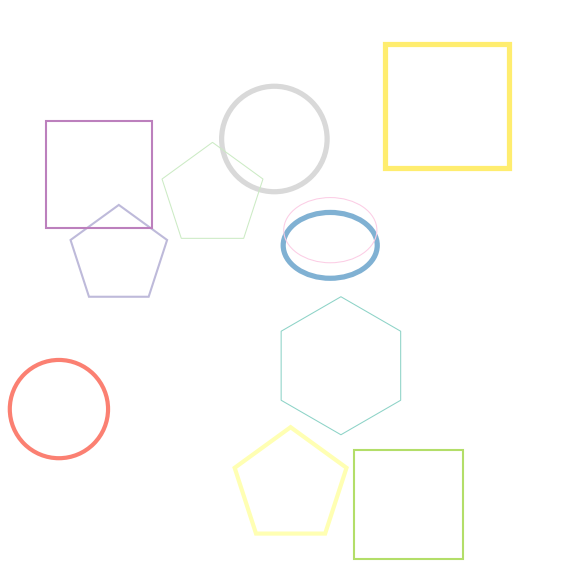[{"shape": "hexagon", "thickness": 0.5, "radius": 0.6, "center": [0.59, 0.366]}, {"shape": "pentagon", "thickness": 2, "radius": 0.51, "center": [0.503, 0.158]}, {"shape": "pentagon", "thickness": 1, "radius": 0.44, "center": [0.206, 0.556]}, {"shape": "circle", "thickness": 2, "radius": 0.43, "center": [0.102, 0.291]}, {"shape": "oval", "thickness": 2.5, "radius": 0.41, "center": [0.572, 0.574]}, {"shape": "square", "thickness": 1, "radius": 0.47, "center": [0.707, 0.126]}, {"shape": "oval", "thickness": 0.5, "radius": 0.4, "center": [0.572, 0.601]}, {"shape": "circle", "thickness": 2.5, "radius": 0.46, "center": [0.475, 0.758]}, {"shape": "square", "thickness": 1, "radius": 0.46, "center": [0.171, 0.697]}, {"shape": "pentagon", "thickness": 0.5, "radius": 0.46, "center": [0.368, 0.661]}, {"shape": "square", "thickness": 2.5, "radius": 0.54, "center": [0.774, 0.816]}]